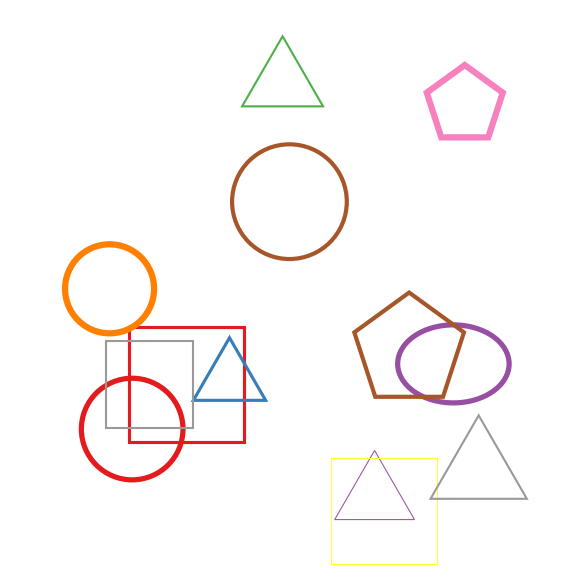[{"shape": "circle", "thickness": 2.5, "radius": 0.44, "center": [0.229, 0.256]}, {"shape": "square", "thickness": 1.5, "radius": 0.5, "center": [0.322, 0.334]}, {"shape": "triangle", "thickness": 1.5, "radius": 0.36, "center": [0.397, 0.342]}, {"shape": "triangle", "thickness": 1, "radius": 0.4, "center": [0.489, 0.855]}, {"shape": "oval", "thickness": 2.5, "radius": 0.48, "center": [0.785, 0.369]}, {"shape": "triangle", "thickness": 0.5, "radius": 0.4, "center": [0.649, 0.139]}, {"shape": "circle", "thickness": 3, "radius": 0.39, "center": [0.19, 0.499]}, {"shape": "square", "thickness": 0.5, "radius": 0.46, "center": [0.665, 0.114]}, {"shape": "circle", "thickness": 2, "radius": 0.5, "center": [0.501, 0.65]}, {"shape": "pentagon", "thickness": 2, "radius": 0.5, "center": [0.708, 0.393]}, {"shape": "pentagon", "thickness": 3, "radius": 0.35, "center": [0.805, 0.817]}, {"shape": "triangle", "thickness": 1, "radius": 0.48, "center": [0.829, 0.184]}, {"shape": "square", "thickness": 1, "radius": 0.38, "center": [0.259, 0.334]}]